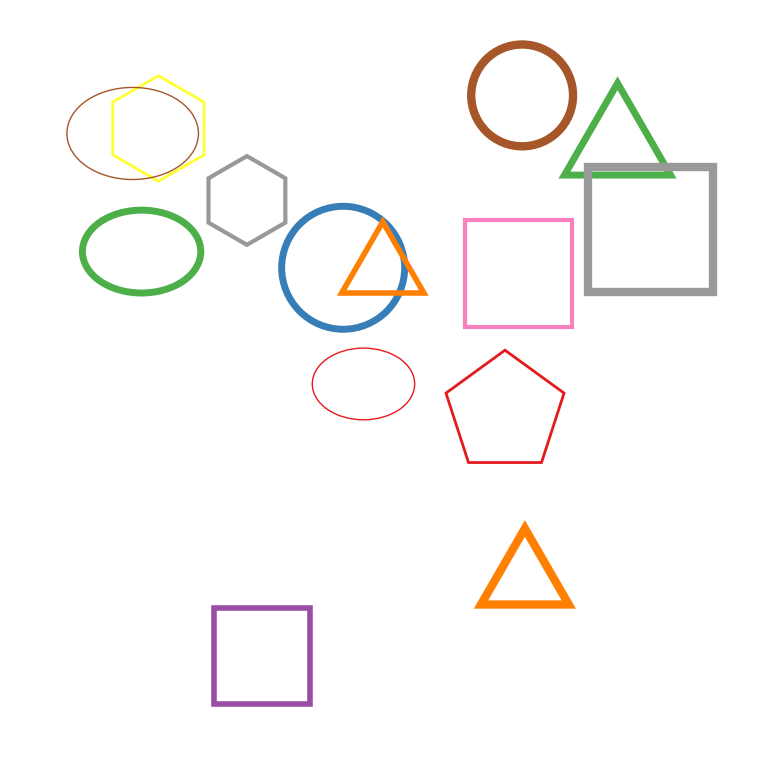[{"shape": "oval", "thickness": 0.5, "radius": 0.33, "center": [0.472, 0.501]}, {"shape": "pentagon", "thickness": 1, "radius": 0.4, "center": [0.656, 0.465]}, {"shape": "circle", "thickness": 2.5, "radius": 0.4, "center": [0.446, 0.652]}, {"shape": "oval", "thickness": 2.5, "radius": 0.38, "center": [0.184, 0.673]}, {"shape": "triangle", "thickness": 2.5, "radius": 0.4, "center": [0.802, 0.812]}, {"shape": "square", "thickness": 2, "radius": 0.31, "center": [0.341, 0.148]}, {"shape": "triangle", "thickness": 2, "radius": 0.31, "center": [0.497, 0.65]}, {"shape": "triangle", "thickness": 3, "radius": 0.33, "center": [0.682, 0.248]}, {"shape": "hexagon", "thickness": 1, "radius": 0.34, "center": [0.206, 0.833]}, {"shape": "circle", "thickness": 3, "radius": 0.33, "center": [0.678, 0.876]}, {"shape": "oval", "thickness": 0.5, "radius": 0.43, "center": [0.172, 0.827]}, {"shape": "square", "thickness": 1.5, "radius": 0.35, "center": [0.674, 0.645]}, {"shape": "hexagon", "thickness": 1.5, "radius": 0.29, "center": [0.321, 0.74]}, {"shape": "square", "thickness": 3, "radius": 0.41, "center": [0.844, 0.702]}]